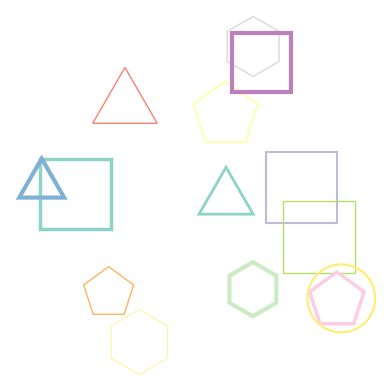[{"shape": "triangle", "thickness": 2, "radius": 0.41, "center": [0.587, 0.484]}, {"shape": "square", "thickness": 2.5, "radius": 0.46, "center": [0.196, 0.496]}, {"shape": "pentagon", "thickness": 1.5, "radius": 0.44, "center": [0.586, 0.702]}, {"shape": "square", "thickness": 1.5, "radius": 0.46, "center": [0.784, 0.512]}, {"shape": "triangle", "thickness": 1, "radius": 0.48, "center": [0.325, 0.728]}, {"shape": "triangle", "thickness": 3, "radius": 0.34, "center": [0.108, 0.521]}, {"shape": "pentagon", "thickness": 1, "radius": 0.34, "center": [0.282, 0.239]}, {"shape": "square", "thickness": 1, "radius": 0.47, "center": [0.829, 0.384]}, {"shape": "pentagon", "thickness": 2.5, "radius": 0.37, "center": [0.875, 0.219]}, {"shape": "hexagon", "thickness": 1, "radius": 0.39, "center": [0.657, 0.879]}, {"shape": "square", "thickness": 3, "radius": 0.38, "center": [0.679, 0.838]}, {"shape": "hexagon", "thickness": 3, "radius": 0.35, "center": [0.657, 0.249]}, {"shape": "circle", "thickness": 1.5, "radius": 0.44, "center": [0.886, 0.225]}, {"shape": "hexagon", "thickness": 0.5, "radius": 0.42, "center": [0.362, 0.112]}]